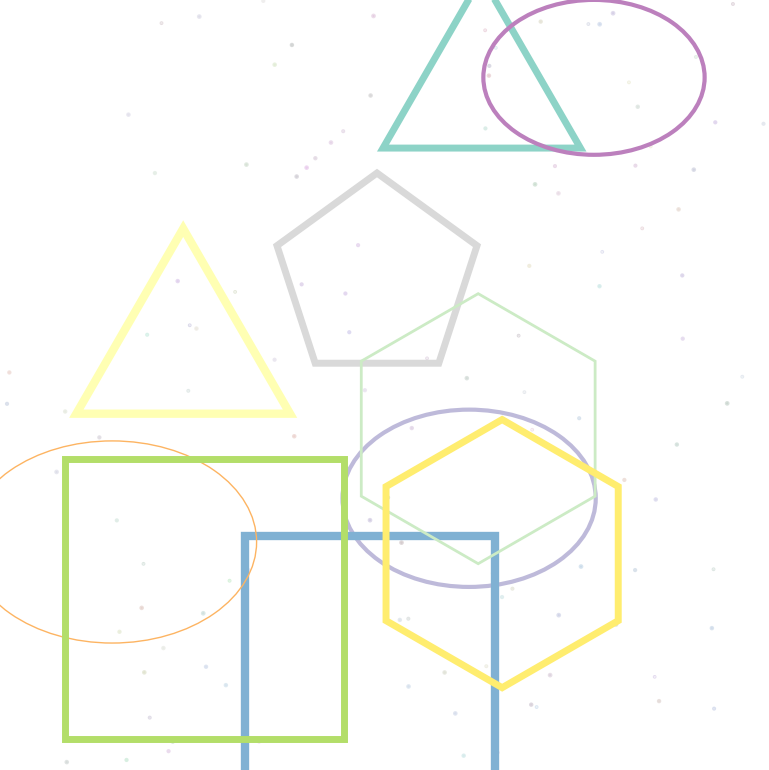[{"shape": "triangle", "thickness": 2.5, "radius": 0.74, "center": [0.626, 0.882]}, {"shape": "triangle", "thickness": 3, "radius": 0.8, "center": [0.238, 0.543]}, {"shape": "oval", "thickness": 1.5, "radius": 0.82, "center": [0.609, 0.353]}, {"shape": "square", "thickness": 3, "radius": 0.81, "center": [0.481, 0.142]}, {"shape": "oval", "thickness": 0.5, "radius": 0.94, "center": [0.146, 0.296]}, {"shape": "square", "thickness": 2.5, "radius": 0.91, "center": [0.266, 0.222]}, {"shape": "pentagon", "thickness": 2.5, "radius": 0.68, "center": [0.49, 0.639]}, {"shape": "oval", "thickness": 1.5, "radius": 0.72, "center": [0.771, 0.9]}, {"shape": "hexagon", "thickness": 1, "radius": 0.88, "center": [0.621, 0.443]}, {"shape": "hexagon", "thickness": 2.5, "radius": 0.87, "center": [0.652, 0.281]}]